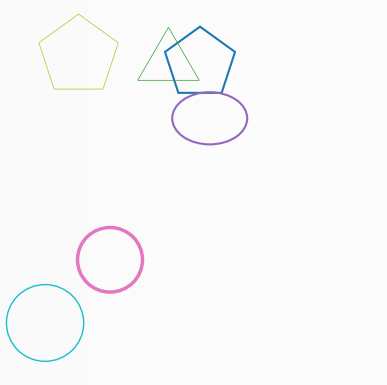[{"shape": "pentagon", "thickness": 1.5, "radius": 0.48, "center": [0.516, 0.836]}, {"shape": "triangle", "thickness": 0.5, "radius": 0.46, "center": [0.435, 0.837]}, {"shape": "oval", "thickness": 1.5, "radius": 0.48, "center": [0.541, 0.693]}, {"shape": "circle", "thickness": 2.5, "radius": 0.42, "center": [0.284, 0.325]}, {"shape": "pentagon", "thickness": 0.5, "radius": 0.54, "center": [0.203, 0.856]}, {"shape": "circle", "thickness": 1, "radius": 0.5, "center": [0.116, 0.161]}]